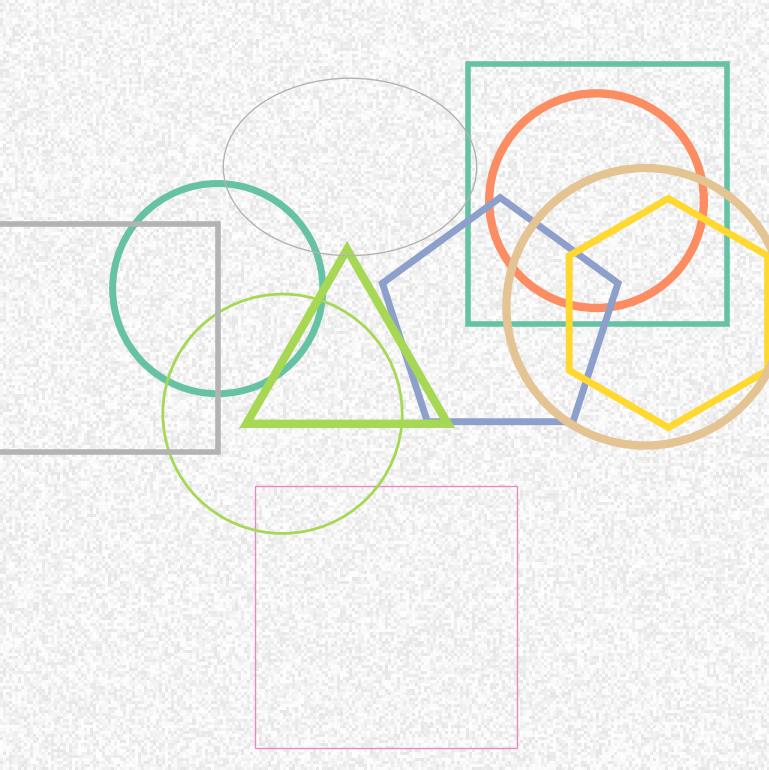[{"shape": "square", "thickness": 2, "radius": 0.84, "center": [0.776, 0.748]}, {"shape": "circle", "thickness": 2.5, "radius": 0.68, "center": [0.283, 0.625]}, {"shape": "circle", "thickness": 3, "radius": 0.7, "center": [0.775, 0.739]}, {"shape": "pentagon", "thickness": 2.5, "radius": 0.8, "center": [0.65, 0.582]}, {"shape": "square", "thickness": 0.5, "radius": 0.85, "center": [0.502, 0.198]}, {"shape": "circle", "thickness": 1, "radius": 0.78, "center": [0.367, 0.463]}, {"shape": "triangle", "thickness": 3, "radius": 0.75, "center": [0.451, 0.525]}, {"shape": "hexagon", "thickness": 2.5, "radius": 0.74, "center": [0.868, 0.593]}, {"shape": "circle", "thickness": 3, "radius": 0.9, "center": [0.838, 0.602]}, {"shape": "oval", "thickness": 0.5, "radius": 0.82, "center": [0.455, 0.783]}, {"shape": "square", "thickness": 2, "radius": 0.74, "center": [0.135, 0.561]}]